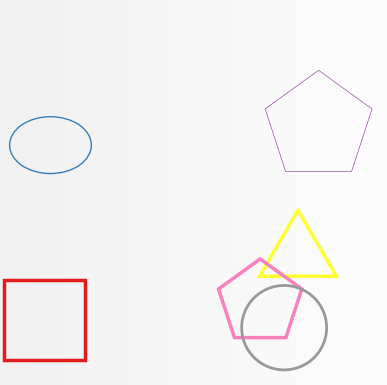[{"shape": "square", "thickness": 2.5, "radius": 0.52, "center": [0.115, 0.169]}, {"shape": "oval", "thickness": 1, "radius": 0.53, "center": [0.13, 0.623]}, {"shape": "pentagon", "thickness": 0.5, "radius": 0.73, "center": [0.822, 0.672]}, {"shape": "triangle", "thickness": 2.5, "radius": 0.57, "center": [0.769, 0.34]}, {"shape": "pentagon", "thickness": 2.5, "radius": 0.56, "center": [0.671, 0.214]}, {"shape": "circle", "thickness": 2, "radius": 0.55, "center": [0.733, 0.149]}]